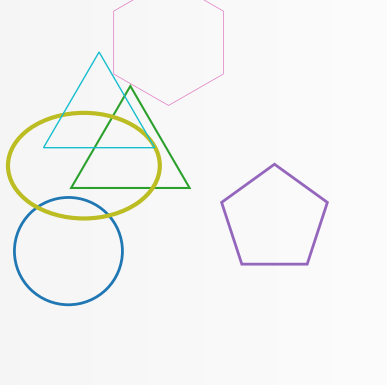[{"shape": "circle", "thickness": 2, "radius": 0.7, "center": [0.177, 0.348]}, {"shape": "triangle", "thickness": 1.5, "radius": 0.88, "center": [0.336, 0.6]}, {"shape": "pentagon", "thickness": 2, "radius": 0.72, "center": [0.708, 0.43]}, {"shape": "hexagon", "thickness": 0.5, "radius": 0.82, "center": [0.435, 0.889]}, {"shape": "oval", "thickness": 3, "radius": 0.98, "center": [0.216, 0.57]}, {"shape": "triangle", "thickness": 1, "radius": 0.83, "center": [0.256, 0.699]}]